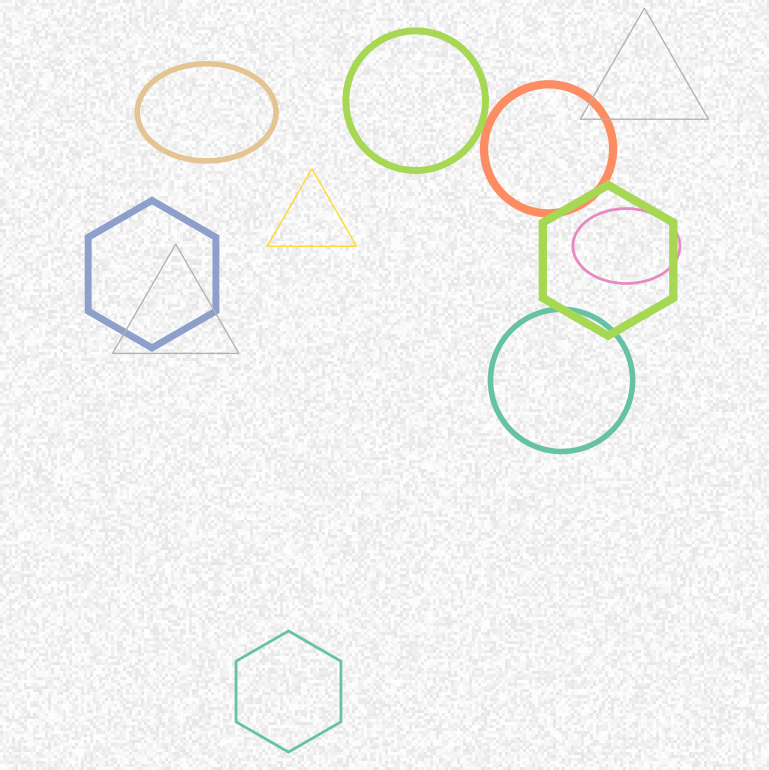[{"shape": "hexagon", "thickness": 1, "radius": 0.39, "center": [0.375, 0.102]}, {"shape": "circle", "thickness": 2, "radius": 0.46, "center": [0.729, 0.506]}, {"shape": "circle", "thickness": 3, "radius": 0.42, "center": [0.712, 0.807]}, {"shape": "hexagon", "thickness": 2.5, "radius": 0.48, "center": [0.197, 0.644]}, {"shape": "oval", "thickness": 1, "radius": 0.35, "center": [0.814, 0.68]}, {"shape": "circle", "thickness": 2.5, "radius": 0.45, "center": [0.54, 0.869]}, {"shape": "hexagon", "thickness": 3, "radius": 0.49, "center": [0.79, 0.662]}, {"shape": "triangle", "thickness": 0.5, "radius": 0.34, "center": [0.405, 0.714]}, {"shape": "oval", "thickness": 2, "radius": 0.45, "center": [0.268, 0.854]}, {"shape": "triangle", "thickness": 0.5, "radius": 0.48, "center": [0.837, 0.893]}, {"shape": "triangle", "thickness": 0.5, "radius": 0.47, "center": [0.228, 0.588]}]